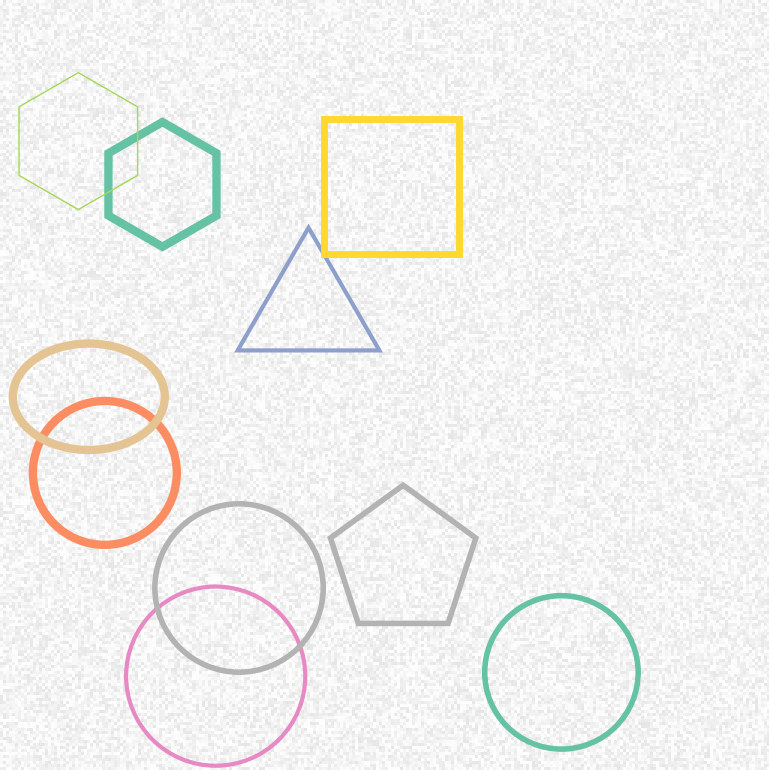[{"shape": "hexagon", "thickness": 3, "radius": 0.41, "center": [0.211, 0.76]}, {"shape": "circle", "thickness": 2, "radius": 0.5, "center": [0.729, 0.127]}, {"shape": "circle", "thickness": 3, "radius": 0.47, "center": [0.136, 0.386]}, {"shape": "triangle", "thickness": 1.5, "radius": 0.53, "center": [0.401, 0.598]}, {"shape": "circle", "thickness": 1.5, "radius": 0.58, "center": [0.28, 0.122]}, {"shape": "hexagon", "thickness": 0.5, "radius": 0.44, "center": [0.102, 0.817]}, {"shape": "square", "thickness": 2.5, "radius": 0.44, "center": [0.508, 0.758]}, {"shape": "oval", "thickness": 3, "radius": 0.49, "center": [0.115, 0.485]}, {"shape": "circle", "thickness": 2, "radius": 0.55, "center": [0.31, 0.236]}, {"shape": "pentagon", "thickness": 2, "radius": 0.5, "center": [0.524, 0.271]}]